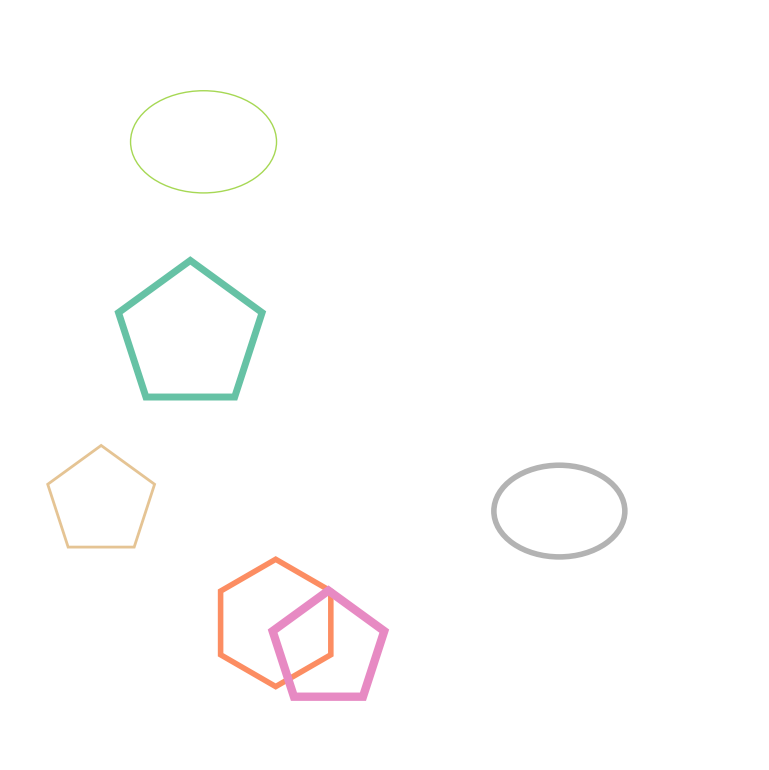[{"shape": "pentagon", "thickness": 2.5, "radius": 0.49, "center": [0.247, 0.564]}, {"shape": "hexagon", "thickness": 2, "radius": 0.41, "center": [0.358, 0.191]}, {"shape": "pentagon", "thickness": 3, "radius": 0.38, "center": [0.427, 0.157]}, {"shape": "oval", "thickness": 0.5, "radius": 0.47, "center": [0.264, 0.816]}, {"shape": "pentagon", "thickness": 1, "radius": 0.36, "center": [0.131, 0.349]}, {"shape": "oval", "thickness": 2, "radius": 0.43, "center": [0.726, 0.336]}]